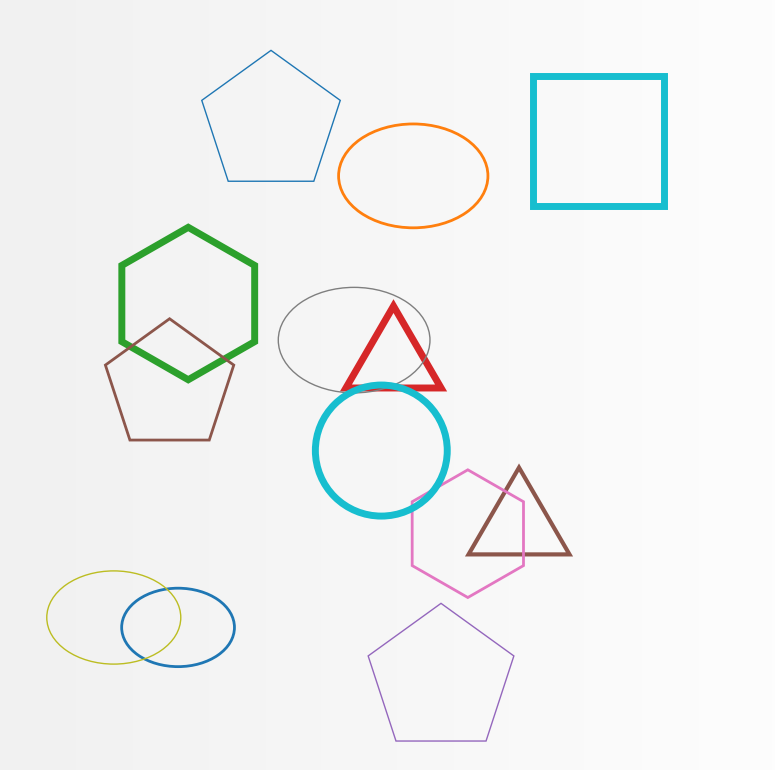[{"shape": "oval", "thickness": 1, "radius": 0.36, "center": [0.23, 0.185]}, {"shape": "pentagon", "thickness": 0.5, "radius": 0.47, "center": [0.35, 0.841]}, {"shape": "oval", "thickness": 1, "radius": 0.48, "center": [0.533, 0.772]}, {"shape": "hexagon", "thickness": 2.5, "radius": 0.49, "center": [0.243, 0.606]}, {"shape": "triangle", "thickness": 2.5, "radius": 0.35, "center": [0.508, 0.532]}, {"shape": "pentagon", "thickness": 0.5, "radius": 0.49, "center": [0.569, 0.118]}, {"shape": "pentagon", "thickness": 1, "radius": 0.44, "center": [0.219, 0.499]}, {"shape": "triangle", "thickness": 1.5, "radius": 0.38, "center": [0.67, 0.318]}, {"shape": "hexagon", "thickness": 1, "radius": 0.41, "center": [0.604, 0.307]}, {"shape": "oval", "thickness": 0.5, "radius": 0.49, "center": [0.457, 0.558]}, {"shape": "oval", "thickness": 0.5, "radius": 0.43, "center": [0.147, 0.198]}, {"shape": "circle", "thickness": 2.5, "radius": 0.43, "center": [0.492, 0.415]}, {"shape": "square", "thickness": 2.5, "radius": 0.42, "center": [0.773, 0.817]}]